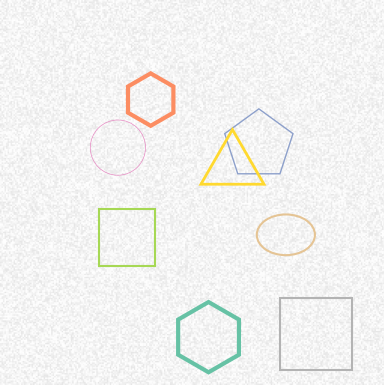[{"shape": "hexagon", "thickness": 3, "radius": 0.46, "center": [0.542, 0.124]}, {"shape": "hexagon", "thickness": 3, "radius": 0.34, "center": [0.391, 0.741]}, {"shape": "pentagon", "thickness": 1, "radius": 0.47, "center": [0.672, 0.624]}, {"shape": "circle", "thickness": 0.5, "radius": 0.36, "center": [0.306, 0.617]}, {"shape": "square", "thickness": 1.5, "radius": 0.37, "center": [0.329, 0.383]}, {"shape": "triangle", "thickness": 2, "radius": 0.47, "center": [0.604, 0.569]}, {"shape": "oval", "thickness": 1.5, "radius": 0.38, "center": [0.742, 0.39]}, {"shape": "square", "thickness": 1.5, "radius": 0.47, "center": [0.821, 0.132]}]